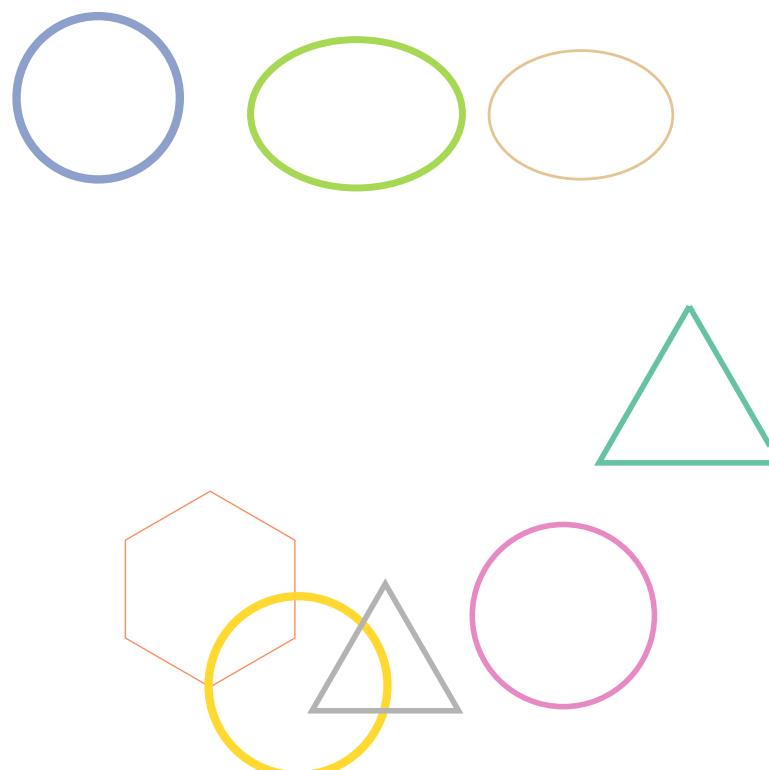[{"shape": "triangle", "thickness": 2, "radius": 0.68, "center": [0.895, 0.467]}, {"shape": "hexagon", "thickness": 0.5, "radius": 0.64, "center": [0.273, 0.235]}, {"shape": "circle", "thickness": 3, "radius": 0.53, "center": [0.128, 0.873]}, {"shape": "circle", "thickness": 2, "radius": 0.59, "center": [0.732, 0.201]}, {"shape": "oval", "thickness": 2.5, "radius": 0.69, "center": [0.463, 0.852]}, {"shape": "circle", "thickness": 3, "radius": 0.58, "center": [0.387, 0.11]}, {"shape": "oval", "thickness": 1, "radius": 0.6, "center": [0.754, 0.851]}, {"shape": "triangle", "thickness": 2, "radius": 0.55, "center": [0.5, 0.132]}]